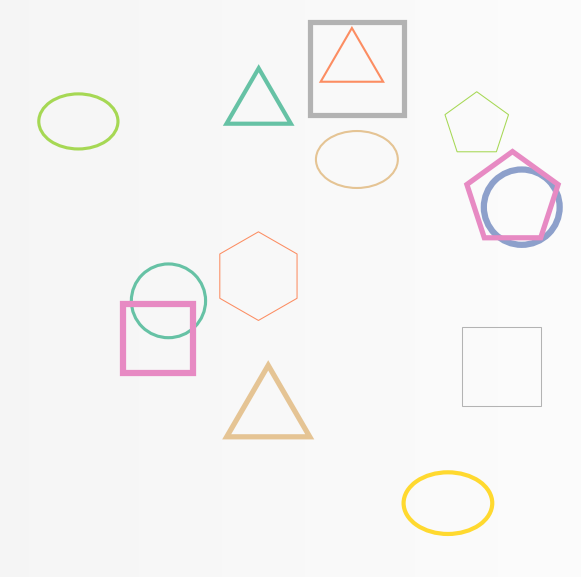[{"shape": "circle", "thickness": 1.5, "radius": 0.32, "center": [0.29, 0.478]}, {"shape": "triangle", "thickness": 2, "radius": 0.32, "center": [0.445, 0.817]}, {"shape": "triangle", "thickness": 1, "radius": 0.31, "center": [0.605, 0.889]}, {"shape": "hexagon", "thickness": 0.5, "radius": 0.38, "center": [0.445, 0.521]}, {"shape": "circle", "thickness": 3, "radius": 0.33, "center": [0.898, 0.64]}, {"shape": "pentagon", "thickness": 2.5, "radius": 0.41, "center": [0.882, 0.654]}, {"shape": "square", "thickness": 3, "radius": 0.3, "center": [0.272, 0.413]}, {"shape": "pentagon", "thickness": 0.5, "radius": 0.29, "center": [0.82, 0.783]}, {"shape": "oval", "thickness": 1.5, "radius": 0.34, "center": [0.135, 0.789]}, {"shape": "oval", "thickness": 2, "radius": 0.38, "center": [0.771, 0.128]}, {"shape": "oval", "thickness": 1, "radius": 0.35, "center": [0.614, 0.723]}, {"shape": "triangle", "thickness": 2.5, "radius": 0.41, "center": [0.461, 0.284]}, {"shape": "square", "thickness": 2.5, "radius": 0.4, "center": [0.614, 0.88]}, {"shape": "square", "thickness": 0.5, "radius": 0.34, "center": [0.863, 0.364]}]